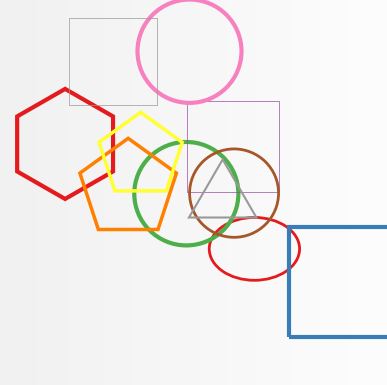[{"shape": "oval", "thickness": 2, "radius": 0.58, "center": [0.657, 0.354]}, {"shape": "hexagon", "thickness": 3, "radius": 0.71, "center": [0.168, 0.626]}, {"shape": "square", "thickness": 3, "radius": 0.71, "center": [0.887, 0.268]}, {"shape": "circle", "thickness": 3, "radius": 0.67, "center": [0.481, 0.497]}, {"shape": "square", "thickness": 0.5, "radius": 0.59, "center": [0.601, 0.62]}, {"shape": "pentagon", "thickness": 2.5, "radius": 0.65, "center": [0.331, 0.51]}, {"shape": "pentagon", "thickness": 2.5, "radius": 0.56, "center": [0.363, 0.595]}, {"shape": "circle", "thickness": 2, "radius": 0.57, "center": [0.604, 0.498]}, {"shape": "circle", "thickness": 3, "radius": 0.67, "center": [0.489, 0.867]}, {"shape": "square", "thickness": 0.5, "radius": 0.57, "center": [0.292, 0.84]}, {"shape": "triangle", "thickness": 1.5, "radius": 0.5, "center": [0.575, 0.485]}]